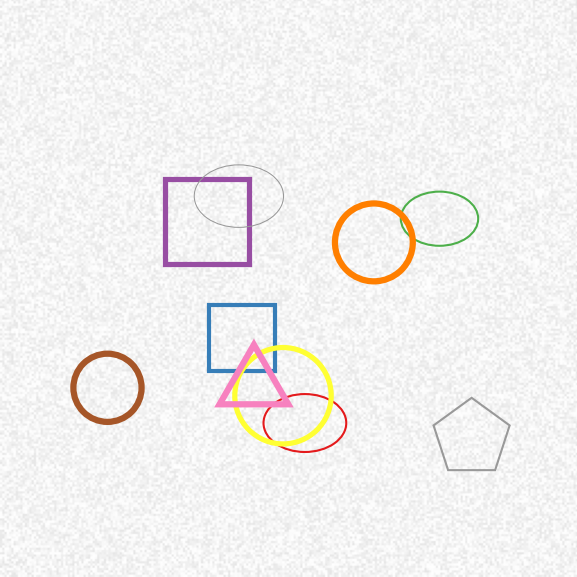[{"shape": "oval", "thickness": 1, "radius": 0.36, "center": [0.528, 0.267]}, {"shape": "square", "thickness": 2, "radius": 0.29, "center": [0.419, 0.414]}, {"shape": "oval", "thickness": 1, "radius": 0.33, "center": [0.761, 0.62]}, {"shape": "square", "thickness": 2.5, "radius": 0.37, "center": [0.358, 0.615]}, {"shape": "circle", "thickness": 3, "radius": 0.34, "center": [0.647, 0.579]}, {"shape": "circle", "thickness": 2.5, "radius": 0.42, "center": [0.49, 0.314]}, {"shape": "circle", "thickness": 3, "radius": 0.3, "center": [0.186, 0.328]}, {"shape": "triangle", "thickness": 3, "radius": 0.34, "center": [0.44, 0.333]}, {"shape": "oval", "thickness": 0.5, "radius": 0.39, "center": [0.414, 0.66]}, {"shape": "pentagon", "thickness": 1, "radius": 0.35, "center": [0.817, 0.241]}]